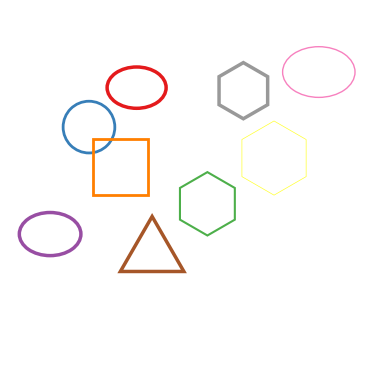[{"shape": "oval", "thickness": 2.5, "radius": 0.38, "center": [0.355, 0.772]}, {"shape": "circle", "thickness": 2, "radius": 0.34, "center": [0.231, 0.67]}, {"shape": "hexagon", "thickness": 1.5, "radius": 0.41, "center": [0.539, 0.471]}, {"shape": "oval", "thickness": 2.5, "radius": 0.4, "center": [0.13, 0.392]}, {"shape": "square", "thickness": 2, "radius": 0.36, "center": [0.313, 0.566]}, {"shape": "hexagon", "thickness": 0.5, "radius": 0.48, "center": [0.712, 0.589]}, {"shape": "triangle", "thickness": 2.5, "radius": 0.48, "center": [0.395, 0.342]}, {"shape": "oval", "thickness": 1, "radius": 0.47, "center": [0.828, 0.813]}, {"shape": "hexagon", "thickness": 2.5, "radius": 0.36, "center": [0.632, 0.764]}]